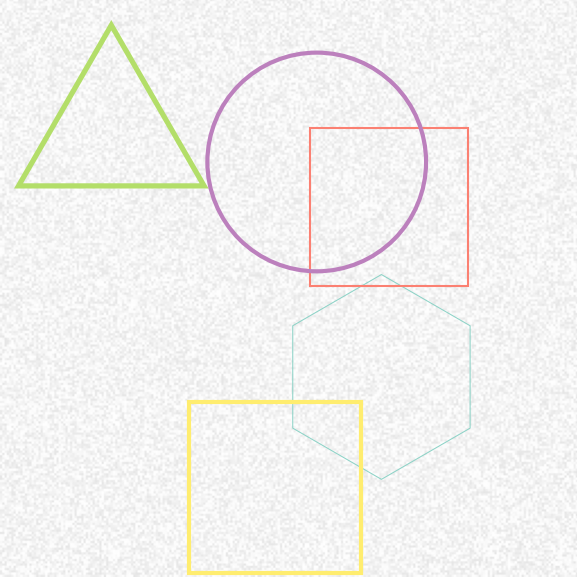[{"shape": "hexagon", "thickness": 0.5, "radius": 0.89, "center": [0.66, 0.346]}, {"shape": "square", "thickness": 1, "radius": 0.69, "center": [0.673, 0.641]}, {"shape": "triangle", "thickness": 2.5, "radius": 0.93, "center": [0.193, 0.77]}, {"shape": "circle", "thickness": 2, "radius": 0.95, "center": [0.548, 0.719]}, {"shape": "square", "thickness": 2, "radius": 0.74, "center": [0.477, 0.155]}]